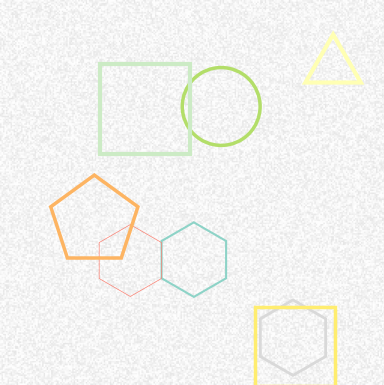[{"shape": "hexagon", "thickness": 1.5, "radius": 0.48, "center": [0.504, 0.326]}, {"shape": "triangle", "thickness": 3, "radius": 0.42, "center": [0.865, 0.827]}, {"shape": "hexagon", "thickness": 0.5, "radius": 0.47, "center": [0.338, 0.323]}, {"shape": "pentagon", "thickness": 2.5, "radius": 0.6, "center": [0.245, 0.426]}, {"shape": "circle", "thickness": 2.5, "radius": 0.51, "center": [0.575, 0.723]}, {"shape": "hexagon", "thickness": 2, "radius": 0.49, "center": [0.761, 0.123]}, {"shape": "square", "thickness": 3, "radius": 0.59, "center": [0.377, 0.717]}, {"shape": "square", "thickness": 2.5, "radius": 0.51, "center": [0.766, 0.1]}]